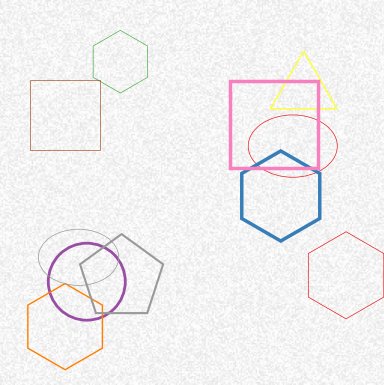[{"shape": "hexagon", "thickness": 0.5, "radius": 0.57, "center": [0.899, 0.285]}, {"shape": "oval", "thickness": 0.5, "radius": 0.58, "center": [0.76, 0.621]}, {"shape": "hexagon", "thickness": 2.5, "radius": 0.58, "center": [0.729, 0.491]}, {"shape": "hexagon", "thickness": 0.5, "radius": 0.41, "center": [0.313, 0.84]}, {"shape": "circle", "thickness": 2, "radius": 0.5, "center": [0.225, 0.268]}, {"shape": "hexagon", "thickness": 1, "radius": 0.56, "center": [0.169, 0.152]}, {"shape": "triangle", "thickness": 1, "radius": 0.5, "center": [0.789, 0.767]}, {"shape": "square", "thickness": 0.5, "radius": 0.45, "center": [0.17, 0.702]}, {"shape": "square", "thickness": 2.5, "radius": 0.57, "center": [0.712, 0.677]}, {"shape": "oval", "thickness": 0.5, "radius": 0.52, "center": [0.204, 0.332]}, {"shape": "pentagon", "thickness": 1.5, "radius": 0.57, "center": [0.316, 0.279]}]